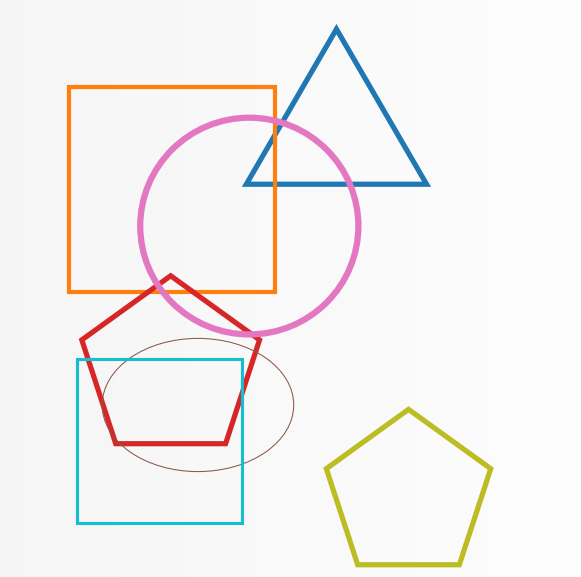[{"shape": "triangle", "thickness": 2.5, "radius": 0.9, "center": [0.579, 0.77]}, {"shape": "square", "thickness": 2, "radius": 0.89, "center": [0.296, 0.671]}, {"shape": "pentagon", "thickness": 2.5, "radius": 0.8, "center": [0.294, 0.361]}, {"shape": "oval", "thickness": 0.5, "radius": 0.82, "center": [0.341, 0.298]}, {"shape": "circle", "thickness": 3, "radius": 0.94, "center": [0.429, 0.608]}, {"shape": "pentagon", "thickness": 2.5, "radius": 0.74, "center": [0.703, 0.142]}, {"shape": "square", "thickness": 1.5, "radius": 0.71, "center": [0.274, 0.235]}]